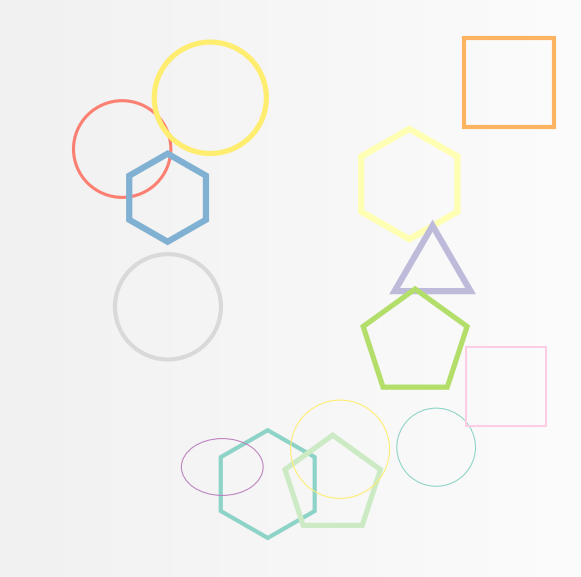[{"shape": "hexagon", "thickness": 2, "radius": 0.47, "center": [0.461, 0.161]}, {"shape": "circle", "thickness": 0.5, "radius": 0.34, "center": [0.75, 0.225]}, {"shape": "hexagon", "thickness": 3, "radius": 0.48, "center": [0.704, 0.68]}, {"shape": "triangle", "thickness": 3, "radius": 0.38, "center": [0.744, 0.533]}, {"shape": "circle", "thickness": 1.5, "radius": 0.42, "center": [0.21, 0.741]}, {"shape": "hexagon", "thickness": 3, "radius": 0.38, "center": [0.288, 0.657]}, {"shape": "square", "thickness": 2, "radius": 0.39, "center": [0.875, 0.855]}, {"shape": "pentagon", "thickness": 2.5, "radius": 0.47, "center": [0.714, 0.405]}, {"shape": "square", "thickness": 1, "radius": 0.34, "center": [0.87, 0.33]}, {"shape": "circle", "thickness": 2, "radius": 0.46, "center": [0.289, 0.468]}, {"shape": "oval", "thickness": 0.5, "radius": 0.35, "center": [0.382, 0.19]}, {"shape": "pentagon", "thickness": 2.5, "radius": 0.43, "center": [0.572, 0.159]}, {"shape": "circle", "thickness": 0.5, "radius": 0.43, "center": [0.585, 0.221]}, {"shape": "circle", "thickness": 2.5, "radius": 0.48, "center": [0.362, 0.83]}]